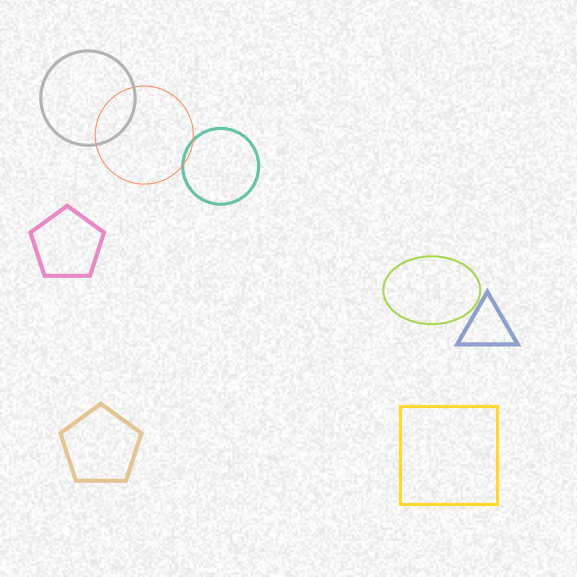[{"shape": "circle", "thickness": 1.5, "radius": 0.33, "center": [0.382, 0.711]}, {"shape": "circle", "thickness": 0.5, "radius": 0.42, "center": [0.25, 0.765]}, {"shape": "triangle", "thickness": 2, "radius": 0.3, "center": [0.844, 0.433]}, {"shape": "pentagon", "thickness": 2, "radius": 0.33, "center": [0.116, 0.576]}, {"shape": "oval", "thickness": 1, "radius": 0.42, "center": [0.748, 0.497]}, {"shape": "square", "thickness": 1.5, "radius": 0.42, "center": [0.776, 0.211]}, {"shape": "pentagon", "thickness": 2, "radius": 0.37, "center": [0.175, 0.226]}, {"shape": "circle", "thickness": 1.5, "radius": 0.41, "center": [0.152, 0.829]}]